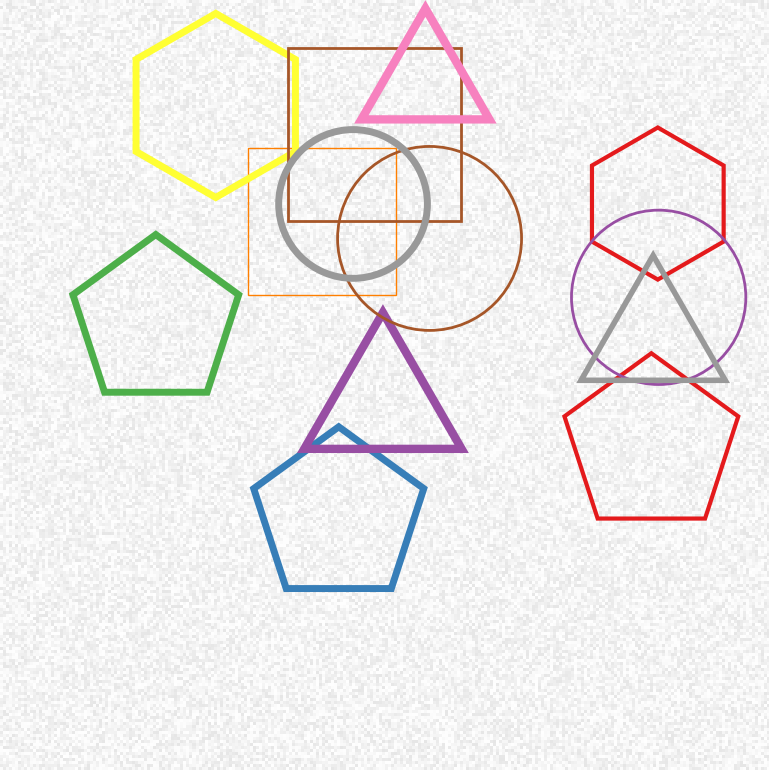[{"shape": "hexagon", "thickness": 1.5, "radius": 0.49, "center": [0.854, 0.736]}, {"shape": "pentagon", "thickness": 1.5, "radius": 0.59, "center": [0.846, 0.423]}, {"shape": "pentagon", "thickness": 2.5, "radius": 0.58, "center": [0.44, 0.33]}, {"shape": "pentagon", "thickness": 2.5, "radius": 0.57, "center": [0.202, 0.582]}, {"shape": "circle", "thickness": 1, "radius": 0.57, "center": [0.855, 0.614]}, {"shape": "triangle", "thickness": 3, "radius": 0.59, "center": [0.497, 0.476]}, {"shape": "square", "thickness": 0.5, "radius": 0.48, "center": [0.418, 0.712]}, {"shape": "hexagon", "thickness": 2.5, "radius": 0.6, "center": [0.28, 0.863]}, {"shape": "circle", "thickness": 1, "radius": 0.6, "center": [0.558, 0.69]}, {"shape": "square", "thickness": 1, "radius": 0.56, "center": [0.486, 0.825]}, {"shape": "triangle", "thickness": 3, "radius": 0.48, "center": [0.552, 0.893]}, {"shape": "triangle", "thickness": 2, "radius": 0.54, "center": [0.848, 0.56]}, {"shape": "circle", "thickness": 2.5, "radius": 0.48, "center": [0.458, 0.735]}]